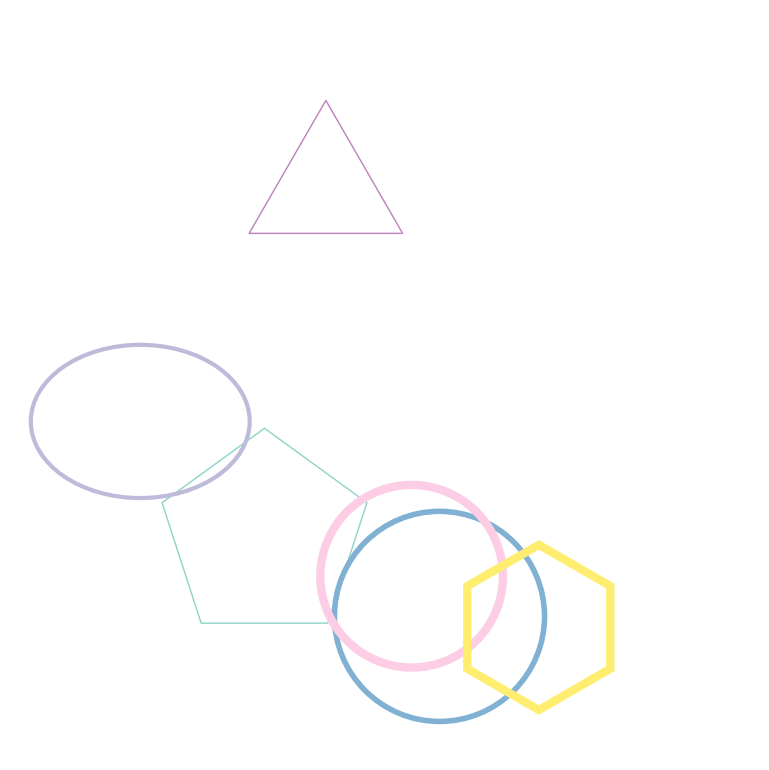[{"shape": "pentagon", "thickness": 0.5, "radius": 0.7, "center": [0.343, 0.304]}, {"shape": "oval", "thickness": 1.5, "radius": 0.71, "center": [0.182, 0.453]}, {"shape": "circle", "thickness": 2, "radius": 0.68, "center": [0.571, 0.2]}, {"shape": "circle", "thickness": 3, "radius": 0.59, "center": [0.535, 0.252]}, {"shape": "triangle", "thickness": 0.5, "radius": 0.58, "center": [0.423, 0.754]}, {"shape": "hexagon", "thickness": 3, "radius": 0.54, "center": [0.7, 0.185]}]